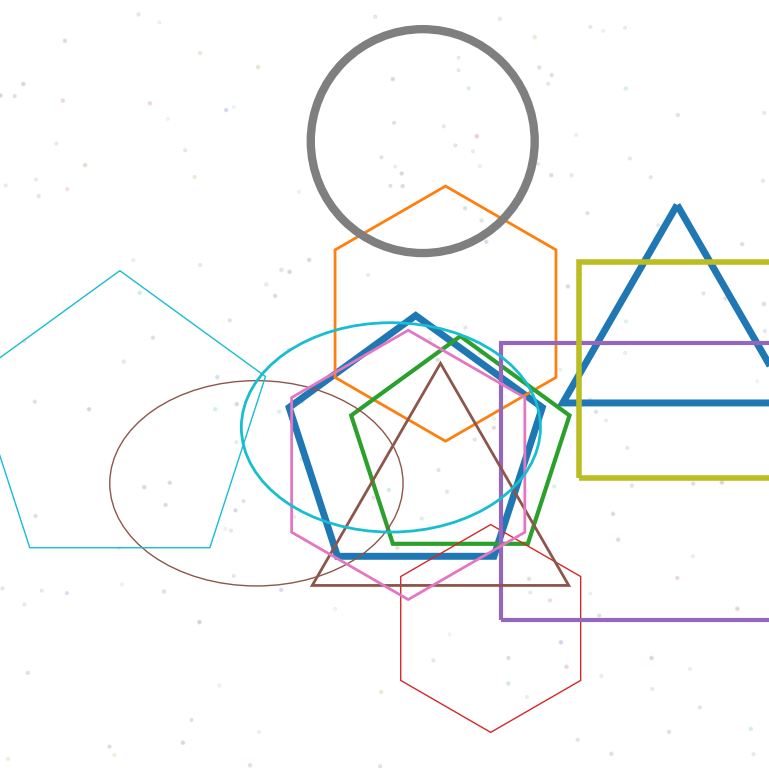[{"shape": "triangle", "thickness": 2.5, "radius": 0.86, "center": [0.879, 0.562]}, {"shape": "pentagon", "thickness": 2.5, "radius": 0.86, "center": [0.54, 0.417]}, {"shape": "hexagon", "thickness": 1, "radius": 0.83, "center": [0.579, 0.593]}, {"shape": "pentagon", "thickness": 1.5, "radius": 0.75, "center": [0.598, 0.414]}, {"shape": "hexagon", "thickness": 0.5, "radius": 0.67, "center": [0.637, 0.184]}, {"shape": "square", "thickness": 1.5, "radius": 0.9, "center": [0.831, 0.375]}, {"shape": "oval", "thickness": 0.5, "radius": 0.95, "center": [0.333, 0.372]}, {"shape": "triangle", "thickness": 1, "radius": 0.96, "center": [0.572, 0.336]}, {"shape": "hexagon", "thickness": 1, "radius": 0.87, "center": [0.53, 0.396]}, {"shape": "circle", "thickness": 3, "radius": 0.73, "center": [0.549, 0.817]}, {"shape": "square", "thickness": 2, "radius": 0.7, "center": [0.892, 0.52]}, {"shape": "oval", "thickness": 1, "radius": 0.97, "center": [0.508, 0.445]}, {"shape": "pentagon", "thickness": 0.5, "radius": 0.99, "center": [0.156, 0.45]}]